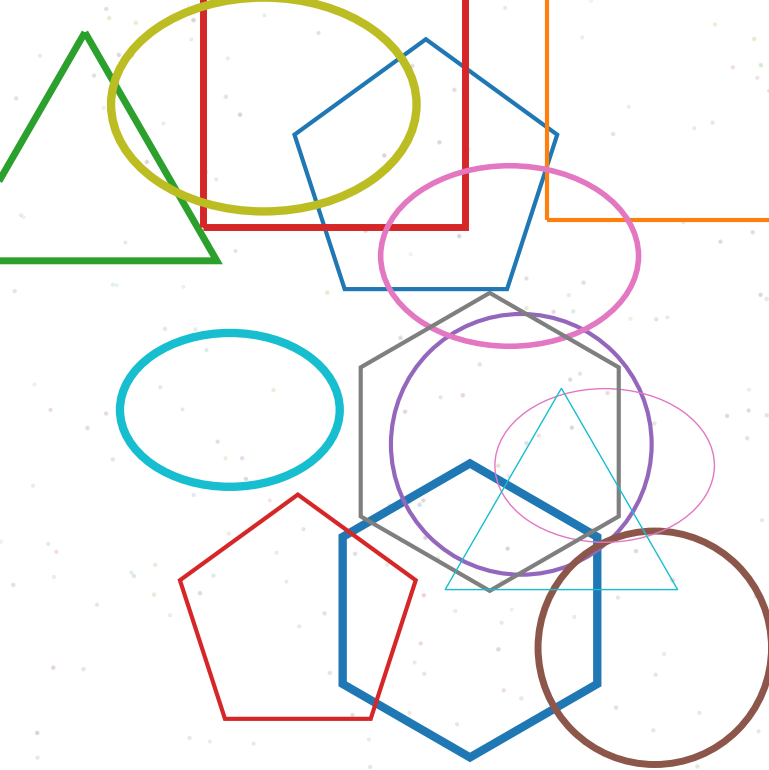[{"shape": "hexagon", "thickness": 3, "radius": 0.95, "center": [0.61, 0.207]}, {"shape": "pentagon", "thickness": 1.5, "radius": 0.9, "center": [0.553, 0.77]}, {"shape": "square", "thickness": 1.5, "radius": 0.91, "center": [0.893, 0.897]}, {"shape": "triangle", "thickness": 2.5, "radius": 0.99, "center": [0.11, 0.76]}, {"shape": "pentagon", "thickness": 1.5, "radius": 0.8, "center": [0.387, 0.197]}, {"shape": "square", "thickness": 2.5, "radius": 0.85, "center": [0.434, 0.875]}, {"shape": "circle", "thickness": 1.5, "radius": 0.85, "center": [0.677, 0.423]}, {"shape": "circle", "thickness": 2.5, "radius": 0.76, "center": [0.85, 0.159]}, {"shape": "oval", "thickness": 0.5, "radius": 0.71, "center": [0.785, 0.396]}, {"shape": "oval", "thickness": 2, "radius": 0.84, "center": [0.662, 0.668]}, {"shape": "hexagon", "thickness": 1.5, "radius": 0.97, "center": [0.636, 0.426]}, {"shape": "oval", "thickness": 3, "radius": 0.99, "center": [0.343, 0.864]}, {"shape": "triangle", "thickness": 0.5, "radius": 0.87, "center": [0.729, 0.321]}, {"shape": "oval", "thickness": 3, "radius": 0.71, "center": [0.299, 0.468]}]